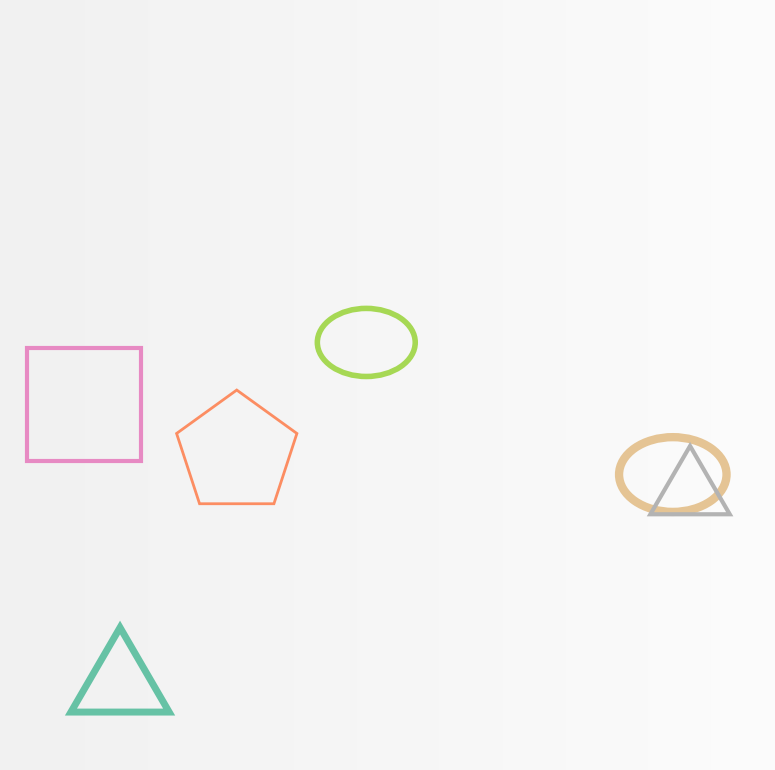[{"shape": "triangle", "thickness": 2.5, "radius": 0.37, "center": [0.155, 0.112]}, {"shape": "pentagon", "thickness": 1, "radius": 0.41, "center": [0.305, 0.412]}, {"shape": "square", "thickness": 1.5, "radius": 0.37, "center": [0.108, 0.474]}, {"shape": "oval", "thickness": 2, "radius": 0.32, "center": [0.473, 0.555]}, {"shape": "oval", "thickness": 3, "radius": 0.35, "center": [0.868, 0.384]}, {"shape": "triangle", "thickness": 1.5, "radius": 0.3, "center": [0.89, 0.362]}]